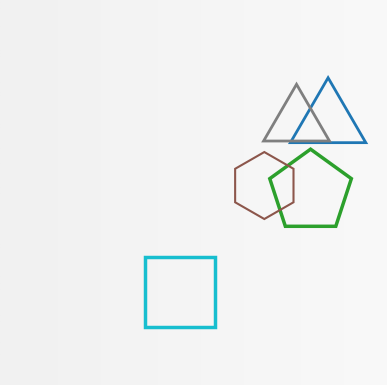[{"shape": "triangle", "thickness": 2, "radius": 0.56, "center": [0.847, 0.686]}, {"shape": "pentagon", "thickness": 2.5, "radius": 0.55, "center": [0.801, 0.502]}, {"shape": "hexagon", "thickness": 1.5, "radius": 0.43, "center": [0.682, 0.518]}, {"shape": "triangle", "thickness": 2, "radius": 0.49, "center": [0.765, 0.683]}, {"shape": "square", "thickness": 2.5, "radius": 0.45, "center": [0.464, 0.242]}]